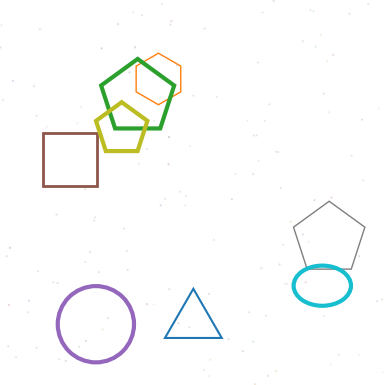[{"shape": "triangle", "thickness": 1.5, "radius": 0.43, "center": [0.502, 0.165]}, {"shape": "hexagon", "thickness": 1, "radius": 0.33, "center": [0.412, 0.795]}, {"shape": "pentagon", "thickness": 3, "radius": 0.5, "center": [0.358, 0.747]}, {"shape": "circle", "thickness": 3, "radius": 0.5, "center": [0.249, 0.158]}, {"shape": "square", "thickness": 2, "radius": 0.35, "center": [0.182, 0.585]}, {"shape": "pentagon", "thickness": 1, "radius": 0.49, "center": [0.855, 0.38]}, {"shape": "pentagon", "thickness": 3, "radius": 0.35, "center": [0.316, 0.664]}, {"shape": "oval", "thickness": 3, "radius": 0.37, "center": [0.837, 0.258]}]